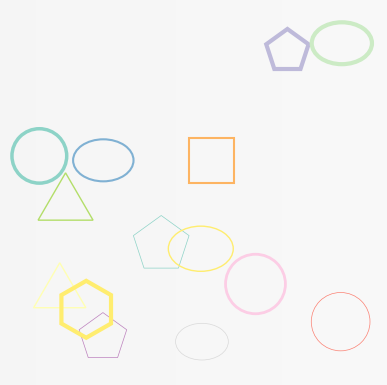[{"shape": "circle", "thickness": 2.5, "radius": 0.35, "center": [0.102, 0.595]}, {"shape": "pentagon", "thickness": 0.5, "radius": 0.38, "center": [0.416, 0.365]}, {"shape": "triangle", "thickness": 1, "radius": 0.39, "center": [0.154, 0.24]}, {"shape": "pentagon", "thickness": 3, "radius": 0.29, "center": [0.742, 0.867]}, {"shape": "circle", "thickness": 0.5, "radius": 0.38, "center": [0.879, 0.165]}, {"shape": "oval", "thickness": 1.5, "radius": 0.39, "center": [0.267, 0.584]}, {"shape": "square", "thickness": 1.5, "radius": 0.29, "center": [0.545, 0.583]}, {"shape": "triangle", "thickness": 1, "radius": 0.41, "center": [0.169, 0.469]}, {"shape": "circle", "thickness": 2, "radius": 0.39, "center": [0.659, 0.262]}, {"shape": "oval", "thickness": 0.5, "radius": 0.34, "center": [0.521, 0.113]}, {"shape": "pentagon", "thickness": 0.5, "radius": 0.32, "center": [0.266, 0.124]}, {"shape": "oval", "thickness": 3, "radius": 0.39, "center": [0.882, 0.888]}, {"shape": "hexagon", "thickness": 3, "radius": 0.37, "center": [0.222, 0.197]}, {"shape": "oval", "thickness": 1, "radius": 0.42, "center": [0.518, 0.354]}]